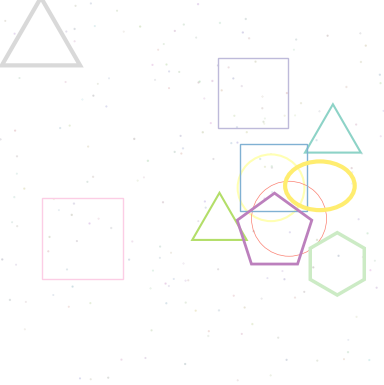[{"shape": "triangle", "thickness": 1.5, "radius": 0.42, "center": [0.865, 0.645]}, {"shape": "circle", "thickness": 1.5, "radius": 0.43, "center": [0.704, 0.512]}, {"shape": "square", "thickness": 1, "radius": 0.45, "center": [0.657, 0.758]}, {"shape": "circle", "thickness": 0.5, "radius": 0.49, "center": [0.751, 0.432]}, {"shape": "square", "thickness": 1, "radius": 0.44, "center": [0.71, 0.539]}, {"shape": "triangle", "thickness": 1.5, "radius": 0.41, "center": [0.57, 0.418]}, {"shape": "square", "thickness": 1, "radius": 0.53, "center": [0.214, 0.38]}, {"shape": "triangle", "thickness": 3, "radius": 0.59, "center": [0.106, 0.889]}, {"shape": "pentagon", "thickness": 2, "radius": 0.51, "center": [0.713, 0.397]}, {"shape": "hexagon", "thickness": 2.5, "radius": 0.41, "center": [0.876, 0.315]}, {"shape": "oval", "thickness": 3, "radius": 0.45, "center": [0.831, 0.517]}]